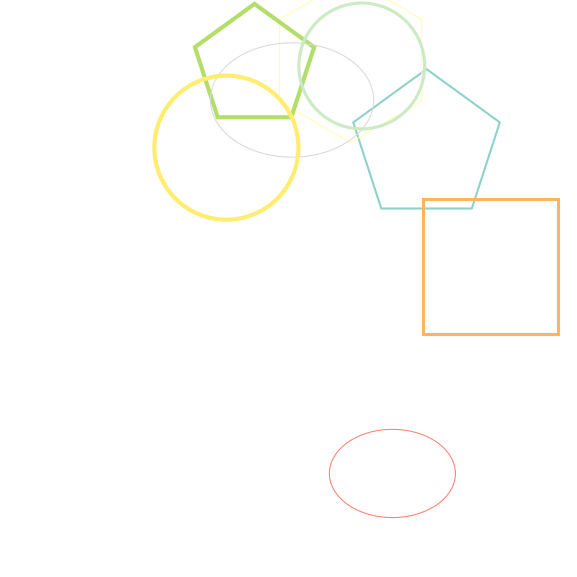[{"shape": "pentagon", "thickness": 1, "radius": 0.67, "center": [0.739, 0.746]}, {"shape": "hexagon", "thickness": 0.5, "radius": 0.71, "center": [0.607, 0.894]}, {"shape": "oval", "thickness": 0.5, "radius": 0.55, "center": [0.679, 0.179]}, {"shape": "square", "thickness": 1.5, "radius": 0.59, "center": [0.849, 0.538]}, {"shape": "pentagon", "thickness": 2, "radius": 0.54, "center": [0.441, 0.884]}, {"shape": "oval", "thickness": 0.5, "radius": 0.71, "center": [0.506, 0.826]}, {"shape": "circle", "thickness": 1.5, "radius": 0.54, "center": [0.626, 0.885]}, {"shape": "circle", "thickness": 2, "radius": 0.62, "center": [0.392, 0.743]}]